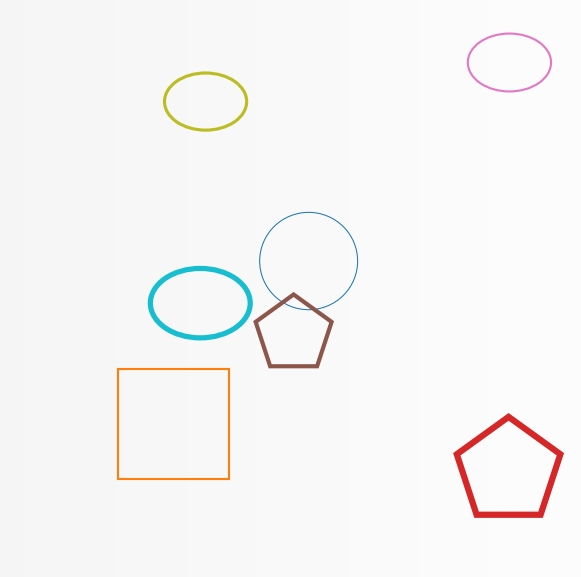[{"shape": "circle", "thickness": 0.5, "radius": 0.42, "center": [0.531, 0.547]}, {"shape": "square", "thickness": 1, "radius": 0.48, "center": [0.298, 0.265]}, {"shape": "pentagon", "thickness": 3, "radius": 0.47, "center": [0.875, 0.184]}, {"shape": "pentagon", "thickness": 2, "radius": 0.34, "center": [0.505, 0.42]}, {"shape": "oval", "thickness": 1, "radius": 0.36, "center": [0.876, 0.891]}, {"shape": "oval", "thickness": 1.5, "radius": 0.35, "center": [0.354, 0.823]}, {"shape": "oval", "thickness": 2.5, "radius": 0.43, "center": [0.345, 0.474]}]